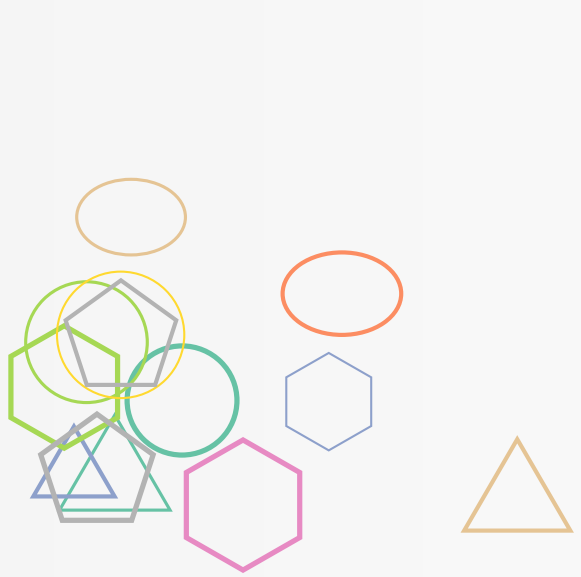[{"shape": "triangle", "thickness": 1.5, "radius": 0.55, "center": [0.197, 0.171]}, {"shape": "circle", "thickness": 2.5, "radius": 0.47, "center": [0.313, 0.306]}, {"shape": "oval", "thickness": 2, "radius": 0.51, "center": [0.588, 0.491]}, {"shape": "hexagon", "thickness": 1, "radius": 0.42, "center": [0.566, 0.304]}, {"shape": "triangle", "thickness": 2, "radius": 0.4, "center": [0.127, 0.18]}, {"shape": "hexagon", "thickness": 2.5, "radius": 0.56, "center": [0.418, 0.125]}, {"shape": "hexagon", "thickness": 2.5, "radius": 0.53, "center": [0.111, 0.329]}, {"shape": "circle", "thickness": 1.5, "radius": 0.52, "center": [0.149, 0.407]}, {"shape": "circle", "thickness": 1, "radius": 0.55, "center": [0.208, 0.419]}, {"shape": "triangle", "thickness": 2, "radius": 0.53, "center": [0.89, 0.133]}, {"shape": "oval", "thickness": 1.5, "radius": 0.47, "center": [0.226, 0.623]}, {"shape": "pentagon", "thickness": 2, "radius": 0.5, "center": [0.208, 0.414]}, {"shape": "pentagon", "thickness": 2.5, "radius": 0.51, "center": [0.167, 0.18]}]